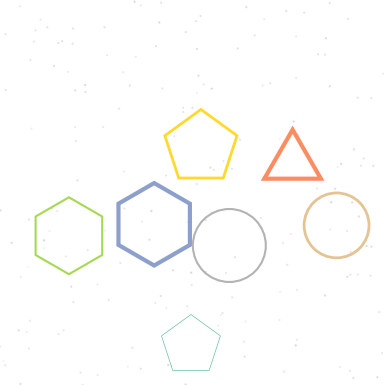[{"shape": "pentagon", "thickness": 0.5, "radius": 0.4, "center": [0.496, 0.103]}, {"shape": "triangle", "thickness": 3, "radius": 0.42, "center": [0.76, 0.578]}, {"shape": "hexagon", "thickness": 3, "radius": 0.54, "center": [0.4, 0.417]}, {"shape": "hexagon", "thickness": 1.5, "radius": 0.5, "center": [0.179, 0.388]}, {"shape": "pentagon", "thickness": 2, "radius": 0.49, "center": [0.522, 0.617]}, {"shape": "circle", "thickness": 2, "radius": 0.42, "center": [0.874, 0.415]}, {"shape": "circle", "thickness": 1.5, "radius": 0.47, "center": [0.596, 0.362]}]